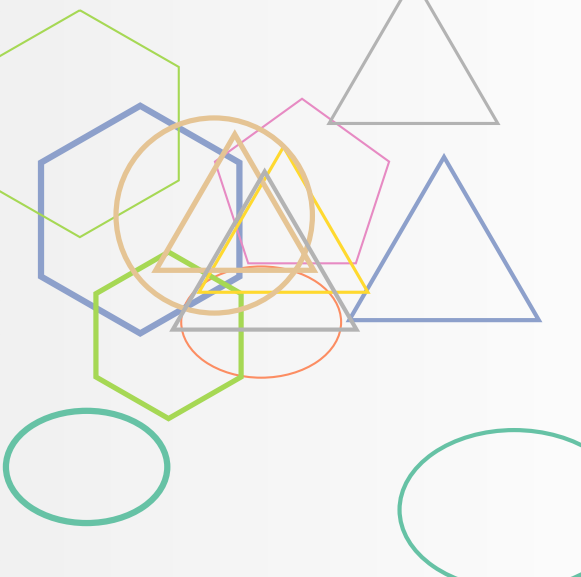[{"shape": "oval", "thickness": 3, "radius": 0.69, "center": [0.149, 0.191]}, {"shape": "oval", "thickness": 2, "radius": 0.99, "center": [0.885, 0.116]}, {"shape": "oval", "thickness": 1, "radius": 0.69, "center": [0.449, 0.441]}, {"shape": "hexagon", "thickness": 3, "radius": 0.99, "center": [0.241, 0.619]}, {"shape": "triangle", "thickness": 2, "radius": 0.94, "center": [0.764, 0.539]}, {"shape": "pentagon", "thickness": 1, "radius": 0.79, "center": [0.52, 0.671]}, {"shape": "hexagon", "thickness": 2.5, "radius": 0.72, "center": [0.29, 0.419]}, {"shape": "hexagon", "thickness": 1, "radius": 0.98, "center": [0.137, 0.785]}, {"shape": "triangle", "thickness": 1.5, "radius": 0.84, "center": [0.488, 0.577]}, {"shape": "circle", "thickness": 2.5, "radius": 0.84, "center": [0.369, 0.626]}, {"shape": "triangle", "thickness": 2.5, "radius": 0.78, "center": [0.404, 0.61]}, {"shape": "triangle", "thickness": 1.5, "radius": 0.84, "center": [0.711, 0.869]}, {"shape": "triangle", "thickness": 2, "radius": 0.91, "center": [0.455, 0.52]}]